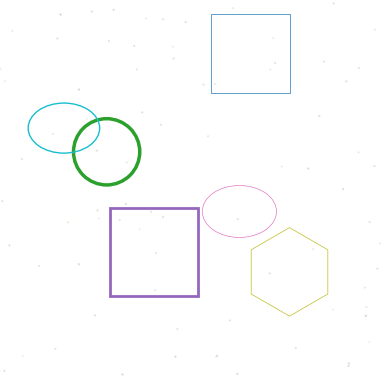[{"shape": "square", "thickness": 0.5, "radius": 0.51, "center": [0.652, 0.86]}, {"shape": "circle", "thickness": 2.5, "radius": 0.43, "center": [0.277, 0.606]}, {"shape": "square", "thickness": 2, "radius": 0.57, "center": [0.399, 0.345]}, {"shape": "oval", "thickness": 0.5, "radius": 0.48, "center": [0.622, 0.451]}, {"shape": "hexagon", "thickness": 0.5, "radius": 0.57, "center": [0.752, 0.294]}, {"shape": "oval", "thickness": 1, "radius": 0.46, "center": [0.166, 0.667]}]